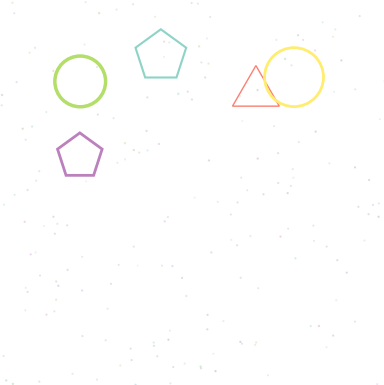[{"shape": "pentagon", "thickness": 1.5, "radius": 0.35, "center": [0.418, 0.855]}, {"shape": "triangle", "thickness": 1, "radius": 0.35, "center": [0.665, 0.759]}, {"shape": "circle", "thickness": 2.5, "radius": 0.33, "center": [0.208, 0.789]}, {"shape": "pentagon", "thickness": 2, "radius": 0.3, "center": [0.207, 0.594]}, {"shape": "circle", "thickness": 2, "radius": 0.38, "center": [0.764, 0.8]}]